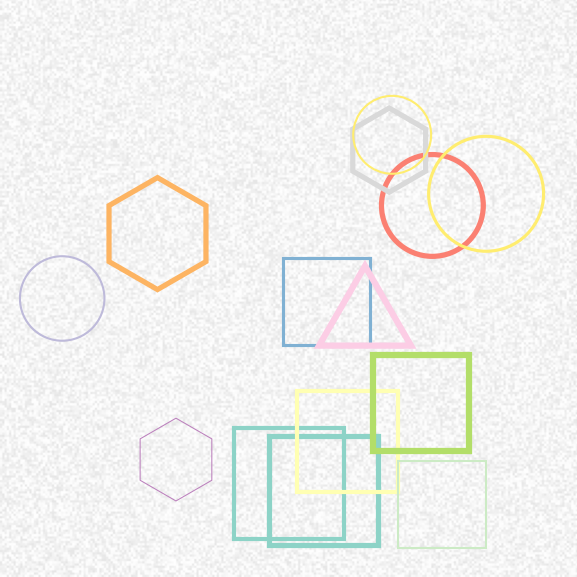[{"shape": "square", "thickness": 2, "radius": 0.48, "center": [0.501, 0.162]}, {"shape": "square", "thickness": 2.5, "radius": 0.47, "center": [0.56, 0.15]}, {"shape": "square", "thickness": 2, "radius": 0.44, "center": [0.602, 0.234]}, {"shape": "circle", "thickness": 1, "radius": 0.37, "center": [0.108, 0.482]}, {"shape": "circle", "thickness": 2.5, "radius": 0.44, "center": [0.749, 0.643]}, {"shape": "square", "thickness": 1.5, "radius": 0.38, "center": [0.565, 0.476]}, {"shape": "hexagon", "thickness": 2.5, "radius": 0.48, "center": [0.273, 0.595]}, {"shape": "square", "thickness": 3, "radius": 0.42, "center": [0.729, 0.301]}, {"shape": "triangle", "thickness": 3, "radius": 0.46, "center": [0.632, 0.447]}, {"shape": "hexagon", "thickness": 2.5, "radius": 0.36, "center": [0.674, 0.739]}, {"shape": "hexagon", "thickness": 0.5, "radius": 0.36, "center": [0.305, 0.203]}, {"shape": "square", "thickness": 1, "radius": 0.38, "center": [0.766, 0.126]}, {"shape": "circle", "thickness": 1.5, "radius": 0.5, "center": [0.842, 0.664]}, {"shape": "circle", "thickness": 1, "radius": 0.34, "center": [0.679, 0.766]}]